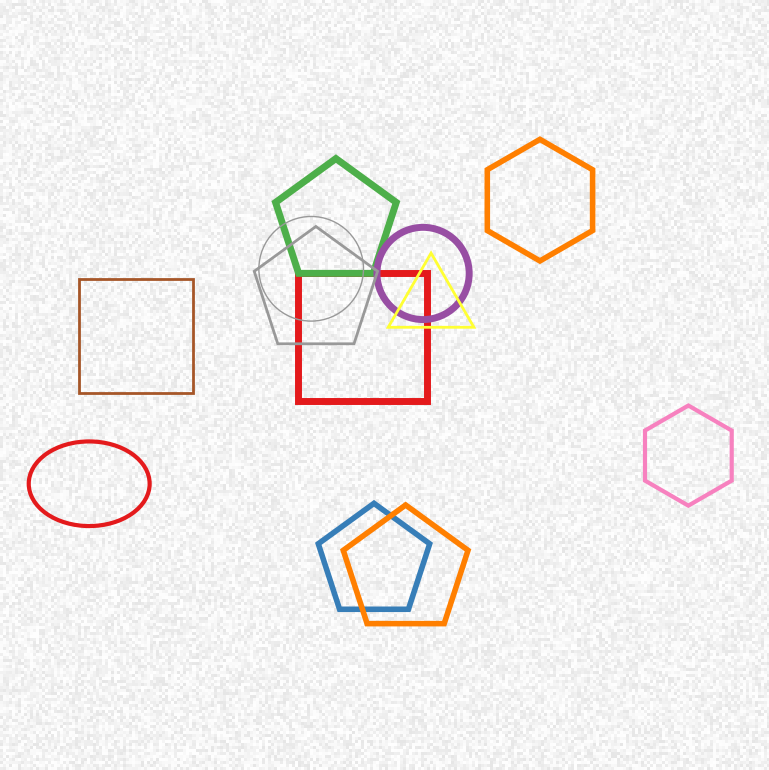[{"shape": "square", "thickness": 2.5, "radius": 0.42, "center": [0.471, 0.562]}, {"shape": "oval", "thickness": 1.5, "radius": 0.39, "center": [0.116, 0.372]}, {"shape": "pentagon", "thickness": 2, "radius": 0.38, "center": [0.486, 0.27]}, {"shape": "pentagon", "thickness": 2.5, "radius": 0.41, "center": [0.436, 0.712]}, {"shape": "circle", "thickness": 2.5, "radius": 0.3, "center": [0.549, 0.645]}, {"shape": "hexagon", "thickness": 2, "radius": 0.39, "center": [0.701, 0.74]}, {"shape": "pentagon", "thickness": 2, "radius": 0.43, "center": [0.527, 0.259]}, {"shape": "triangle", "thickness": 1, "radius": 0.32, "center": [0.56, 0.607]}, {"shape": "square", "thickness": 1, "radius": 0.37, "center": [0.176, 0.564]}, {"shape": "hexagon", "thickness": 1.5, "radius": 0.33, "center": [0.894, 0.408]}, {"shape": "pentagon", "thickness": 1, "radius": 0.42, "center": [0.41, 0.622]}, {"shape": "circle", "thickness": 0.5, "radius": 0.34, "center": [0.404, 0.651]}]